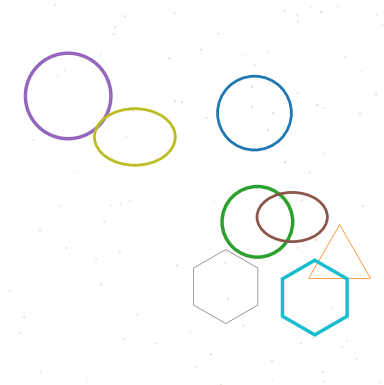[{"shape": "circle", "thickness": 2, "radius": 0.48, "center": [0.661, 0.706]}, {"shape": "triangle", "thickness": 0.5, "radius": 0.46, "center": [0.882, 0.323]}, {"shape": "circle", "thickness": 2.5, "radius": 0.46, "center": [0.668, 0.424]}, {"shape": "circle", "thickness": 2.5, "radius": 0.56, "center": [0.177, 0.751]}, {"shape": "oval", "thickness": 2, "radius": 0.46, "center": [0.759, 0.436]}, {"shape": "hexagon", "thickness": 0.5, "radius": 0.48, "center": [0.586, 0.256]}, {"shape": "oval", "thickness": 2, "radius": 0.52, "center": [0.35, 0.644]}, {"shape": "hexagon", "thickness": 2.5, "radius": 0.48, "center": [0.818, 0.227]}]